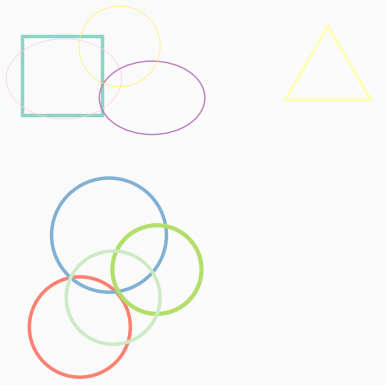[{"shape": "square", "thickness": 2.5, "radius": 0.52, "center": [0.161, 0.804]}, {"shape": "triangle", "thickness": 2, "radius": 0.64, "center": [0.847, 0.804]}, {"shape": "circle", "thickness": 2.5, "radius": 0.65, "center": [0.206, 0.151]}, {"shape": "circle", "thickness": 2.5, "radius": 0.74, "center": [0.281, 0.389]}, {"shape": "circle", "thickness": 3, "radius": 0.58, "center": [0.405, 0.3]}, {"shape": "oval", "thickness": 0.5, "radius": 0.74, "center": [0.165, 0.795]}, {"shape": "oval", "thickness": 1, "radius": 0.68, "center": [0.392, 0.746]}, {"shape": "circle", "thickness": 2.5, "radius": 0.61, "center": [0.292, 0.227]}, {"shape": "circle", "thickness": 0.5, "radius": 0.52, "center": [0.309, 0.88]}]